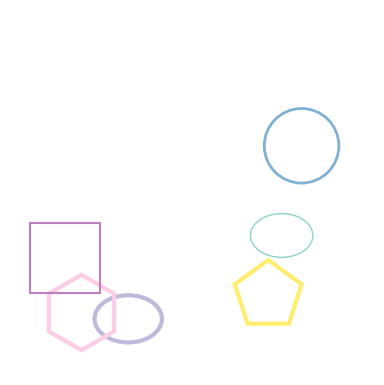[{"shape": "oval", "thickness": 1, "radius": 0.41, "center": [0.732, 0.388]}, {"shape": "oval", "thickness": 3, "radius": 0.44, "center": [0.333, 0.172]}, {"shape": "circle", "thickness": 2, "radius": 0.48, "center": [0.783, 0.621]}, {"shape": "hexagon", "thickness": 3, "radius": 0.49, "center": [0.212, 0.188]}, {"shape": "square", "thickness": 1.5, "radius": 0.45, "center": [0.169, 0.331]}, {"shape": "pentagon", "thickness": 3, "radius": 0.46, "center": [0.697, 0.233]}]